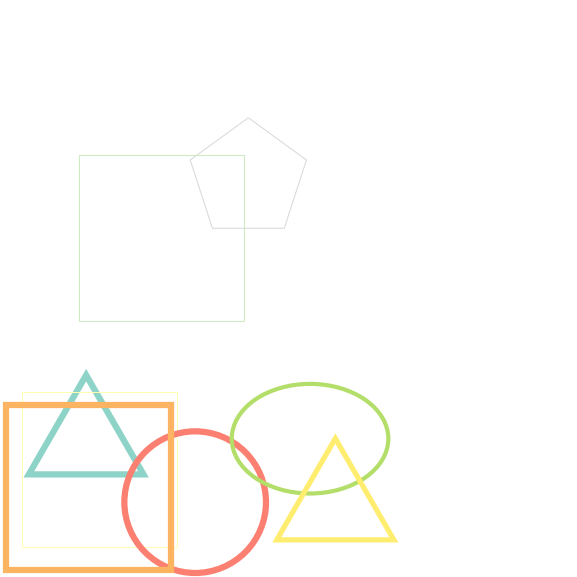[{"shape": "triangle", "thickness": 3, "radius": 0.57, "center": [0.149, 0.235]}, {"shape": "square", "thickness": 0.5, "radius": 0.67, "center": [0.172, 0.186]}, {"shape": "circle", "thickness": 3, "radius": 0.61, "center": [0.338, 0.13]}, {"shape": "square", "thickness": 3, "radius": 0.72, "center": [0.153, 0.155]}, {"shape": "oval", "thickness": 2, "radius": 0.68, "center": [0.537, 0.24]}, {"shape": "pentagon", "thickness": 0.5, "radius": 0.53, "center": [0.43, 0.689]}, {"shape": "square", "thickness": 0.5, "radius": 0.72, "center": [0.28, 0.587]}, {"shape": "triangle", "thickness": 2.5, "radius": 0.59, "center": [0.581, 0.123]}]